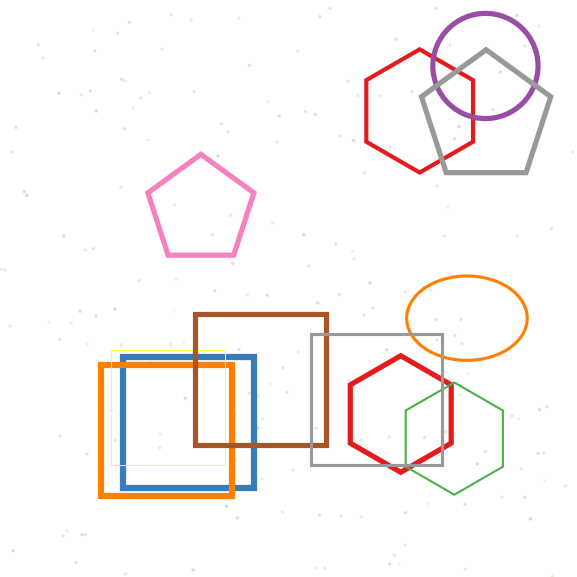[{"shape": "hexagon", "thickness": 2.5, "radius": 0.5, "center": [0.694, 0.282]}, {"shape": "hexagon", "thickness": 2, "radius": 0.53, "center": [0.727, 0.807]}, {"shape": "square", "thickness": 3, "radius": 0.57, "center": [0.327, 0.268]}, {"shape": "hexagon", "thickness": 1, "radius": 0.49, "center": [0.787, 0.24]}, {"shape": "circle", "thickness": 2.5, "radius": 0.46, "center": [0.841, 0.885]}, {"shape": "square", "thickness": 3, "radius": 0.57, "center": [0.288, 0.254]}, {"shape": "oval", "thickness": 1.5, "radius": 0.52, "center": [0.809, 0.448]}, {"shape": "square", "thickness": 0.5, "radius": 0.49, "center": [0.291, 0.294]}, {"shape": "square", "thickness": 2.5, "radius": 0.57, "center": [0.451, 0.342]}, {"shape": "pentagon", "thickness": 2.5, "radius": 0.48, "center": [0.348, 0.635]}, {"shape": "square", "thickness": 1.5, "radius": 0.57, "center": [0.651, 0.307]}, {"shape": "pentagon", "thickness": 2.5, "radius": 0.59, "center": [0.842, 0.795]}]